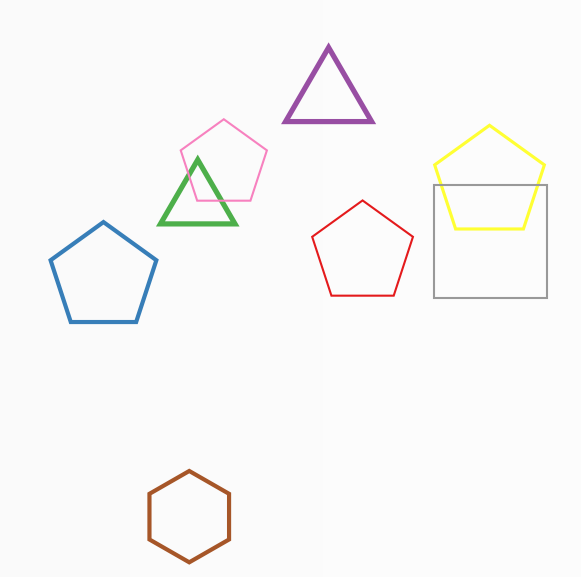[{"shape": "pentagon", "thickness": 1, "radius": 0.46, "center": [0.624, 0.561]}, {"shape": "pentagon", "thickness": 2, "radius": 0.48, "center": [0.178, 0.519]}, {"shape": "triangle", "thickness": 2.5, "radius": 0.37, "center": [0.34, 0.648]}, {"shape": "triangle", "thickness": 2.5, "radius": 0.43, "center": [0.565, 0.831]}, {"shape": "pentagon", "thickness": 1.5, "radius": 0.5, "center": [0.842, 0.683]}, {"shape": "hexagon", "thickness": 2, "radius": 0.4, "center": [0.326, 0.105]}, {"shape": "pentagon", "thickness": 1, "radius": 0.39, "center": [0.385, 0.715]}, {"shape": "square", "thickness": 1, "radius": 0.49, "center": [0.844, 0.581]}]